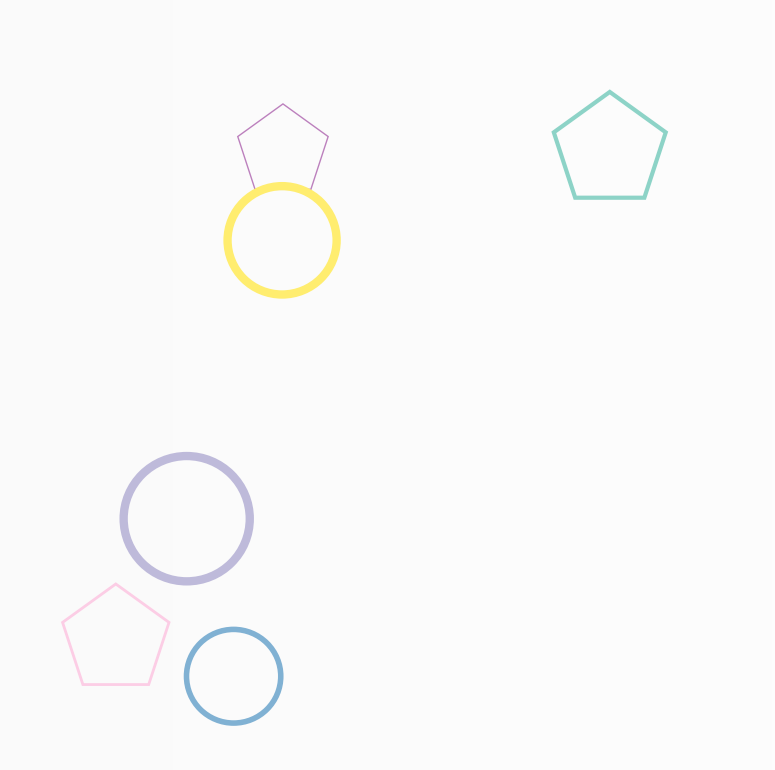[{"shape": "pentagon", "thickness": 1.5, "radius": 0.38, "center": [0.787, 0.805]}, {"shape": "circle", "thickness": 3, "radius": 0.41, "center": [0.241, 0.326]}, {"shape": "circle", "thickness": 2, "radius": 0.3, "center": [0.301, 0.122]}, {"shape": "pentagon", "thickness": 1, "radius": 0.36, "center": [0.149, 0.169]}, {"shape": "pentagon", "thickness": 0.5, "radius": 0.31, "center": [0.365, 0.804]}, {"shape": "circle", "thickness": 3, "radius": 0.35, "center": [0.364, 0.688]}]